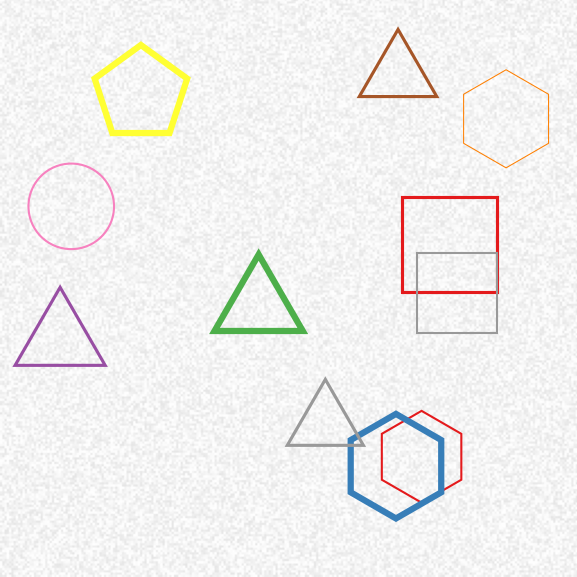[{"shape": "hexagon", "thickness": 1, "radius": 0.4, "center": [0.73, 0.208]}, {"shape": "square", "thickness": 1.5, "radius": 0.41, "center": [0.778, 0.576]}, {"shape": "hexagon", "thickness": 3, "radius": 0.45, "center": [0.686, 0.192]}, {"shape": "triangle", "thickness": 3, "radius": 0.44, "center": [0.448, 0.47]}, {"shape": "triangle", "thickness": 1.5, "radius": 0.45, "center": [0.104, 0.412]}, {"shape": "hexagon", "thickness": 0.5, "radius": 0.42, "center": [0.876, 0.793]}, {"shape": "pentagon", "thickness": 3, "radius": 0.42, "center": [0.244, 0.837]}, {"shape": "triangle", "thickness": 1.5, "radius": 0.39, "center": [0.689, 0.871]}, {"shape": "circle", "thickness": 1, "radius": 0.37, "center": [0.123, 0.642]}, {"shape": "triangle", "thickness": 1.5, "radius": 0.38, "center": [0.563, 0.266]}, {"shape": "square", "thickness": 1, "radius": 0.35, "center": [0.791, 0.492]}]